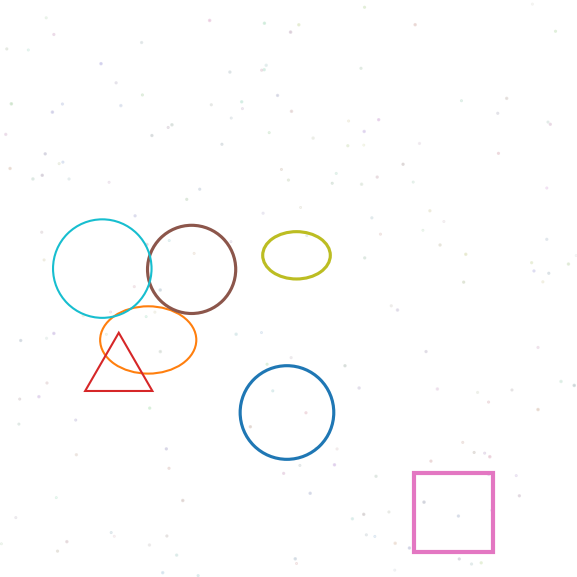[{"shape": "circle", "thickness": 1.5, "radius": 0.41, "center": [0.497, 0.285]}, {"shape": "oval", "thickness": 1, "radius": 0.42, "center": [0.257, 0.41]}, {"shape": "triangle", "thickness": 1, "radius": 0.34, "center": [0.206, 0.356]}, {"shape": "circle", "thickness": 1.5, "radius": 0.38, "center": [0.332, 0.533]}, {"shape": "square", "thickness": 2, "radius": 0.34, "center": [0.785, 0.112]}, {"shape": "oval", "thickness": 1.5, "radius": 0.29, "center": [0.513, 0.557]}, {"shape": "circle", "thickness": 1, "radius": 0.43, "center": [0.177, 0.534]}]